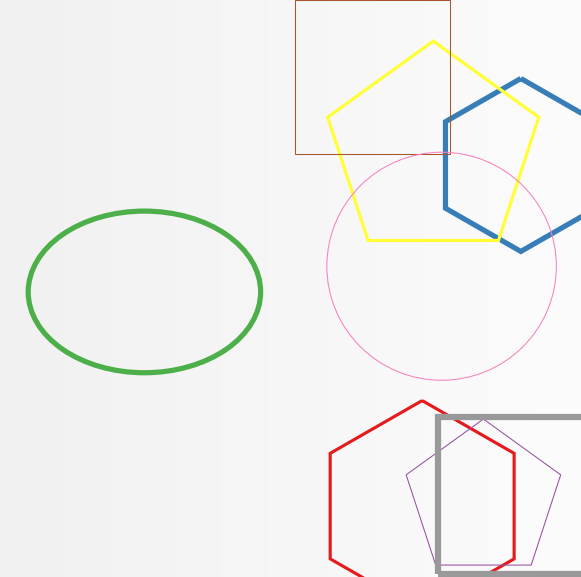[{"shape": "hexagon", "thickness": 1.5, "radius": 0.91, "center": [0.726, 0.123]}, {"shape": "hexagon", "thickness": 2.5, "radius": 0.75, "center": [0.896, 0.713]}, {"shape": "oval", "thickness": 2.5, "radius": 1.0, "center": [0.248, 0.494]}, {"shape": "pentagon", "thickness": 0.5, "radius": 0.7, "center": [0.832, 0.134]}, {"shape": "pentagon", "thickness": 1.5, "radius": 0.95, "center": [0.745, 0.737]}, {"shape": "square", "thickness": 0.5, "radius": 0.67, "center": [0.64, 0.866]}, {"shape": "circle", "thickness": 0.5, "radius": 0.99, "center": [0.76, 0.538]}, {"shape": "square", "thickness": 3, "radius": 0.68, "center": [0.889, 0.141]}]